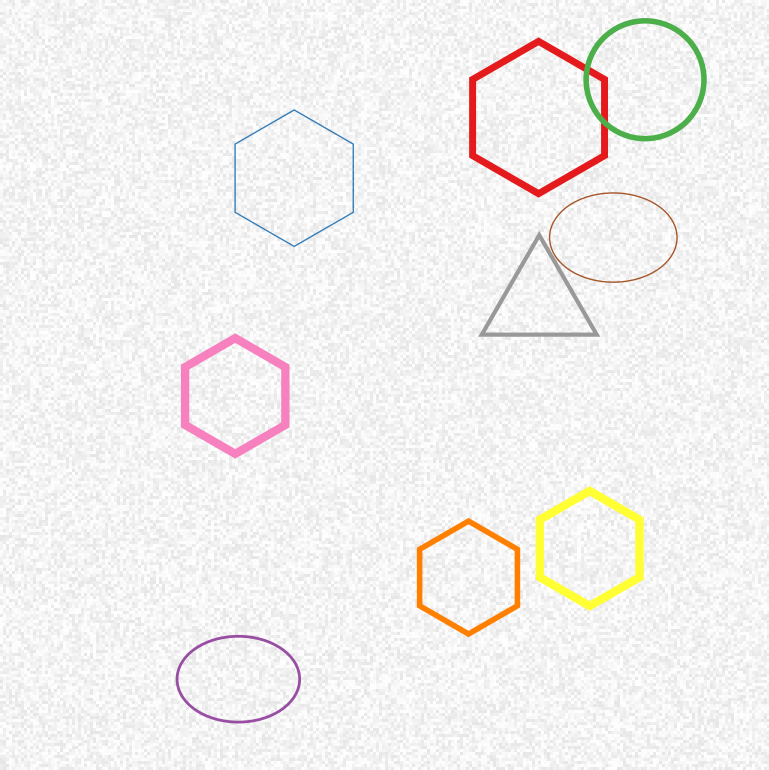[{"shape": "hexagon", "thickness": 2.5, "radius": 0.49, "center": [0.699, 0.847]}, {"shape": "hexagon", "thickness": 0.5, "radius": 0.44, "center": [0.382, 0.769]}, {"shape": "circle", "thickness": 2, "radius": 0.38, "center": [0.838, 0.896]}, {"shape": "oval", "thickness": 1, "radius": 0.4, "center": [0.31, 0.118]}, {"shape": "hexagon", "thickness": 2, "radius": 0.37, "center": [0.608, 0.25]}, {"shape": "hexagon", "thickness": 3, "radius": 0.37, "center": [0.766, 0.288]}, {"shape": "oval", "thickness": 0.5, "radius": 0.41, "center": [0.797, 0.691]}, {"shape": "hexagon", "thickness": 3, "radius": 0.38, "center": [0.306, 0.486]}, {"shape": "triangle", "thickness": 1.5, "radius": 0.43, "center": [0.7, 0.608]}]